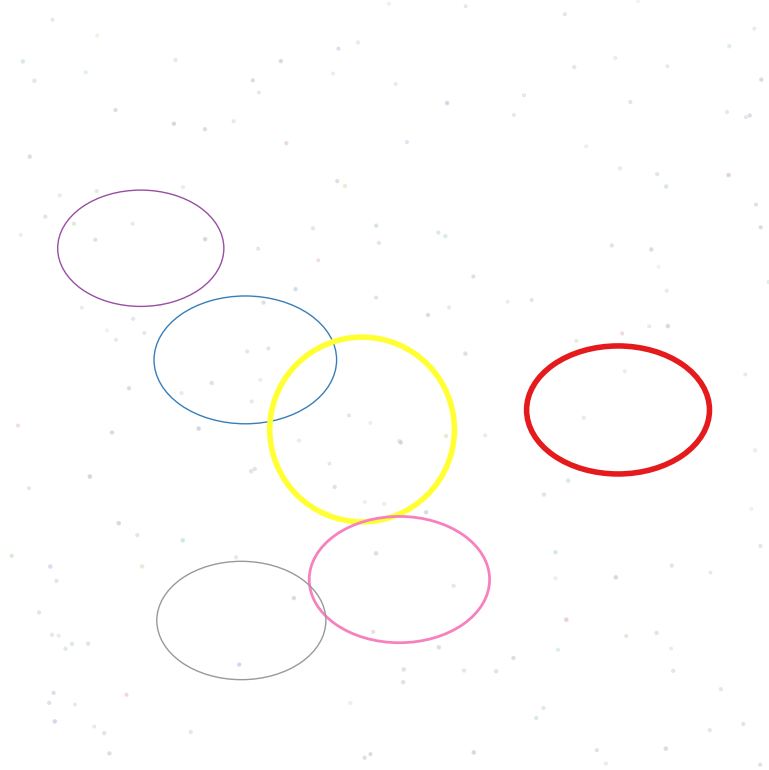[{"shape": "oval", "thickness": 2, "radius": 0.59, "center": [0.803, 0.468]}, {"shape": "oval", "thickness": 0.5, "radius": 0.59, "center": [0.319, 0.533]}, {"shape": "oval", "thickness": 0.5, "radius": 0.54, "center": [0.183, 0.678]}, {"shape": "circle", "thickness": 2, "radius": 0.6, "center": [0.47, 0.442]}, {"shape": "oval", "thickness": 1, "radius": 0.59, "center": [0.519, 0.247]}, {"shape": "oval", "thickness": 0.5, "radius": 0.55, "center": [0.313, 0.194]}]